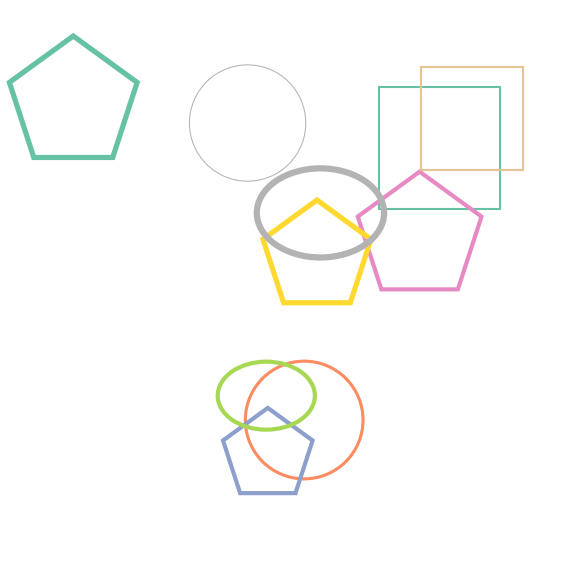[{"shape": "square", "thickness": 1, "radius": 0.53, "center": [0.761, 0.743]}, {"shape": "pentagon", "thickness": 2.5, "radius": 0.58, "center": [0.127, 0.821]}, {"shape": "circle", "thickness": 1.5, "radius": 0.51, "center": [0.527, 0.272]}, {"shape": "pentagon", "thickness": 2, "radius": 0.41, "center": [0.464, 0.211]}, {"shape": "pentagon", "thickness": 2, "radius": 0.56, "center": [0.727, 0.589]}, {"shape": "oval", "thickness": 2, "radius": 0.42, "center": [0.461, 0.314]}, {"shape": "pentagon", "thickness": 2.5, "radius": 0.49, "center": [0.549, 0.554]}, {"shape": "square", "thickness": 1, "radius": 0.44, "center": [0.817, 0.794]}, {"shape": "circle", "thickness": 0.5, "radius": 0.5, "center": [0.429, 0.786]}, {"shape": "oval", "thickness": 3, "radius": 0.55, "center": [0.555, 0.63]}]